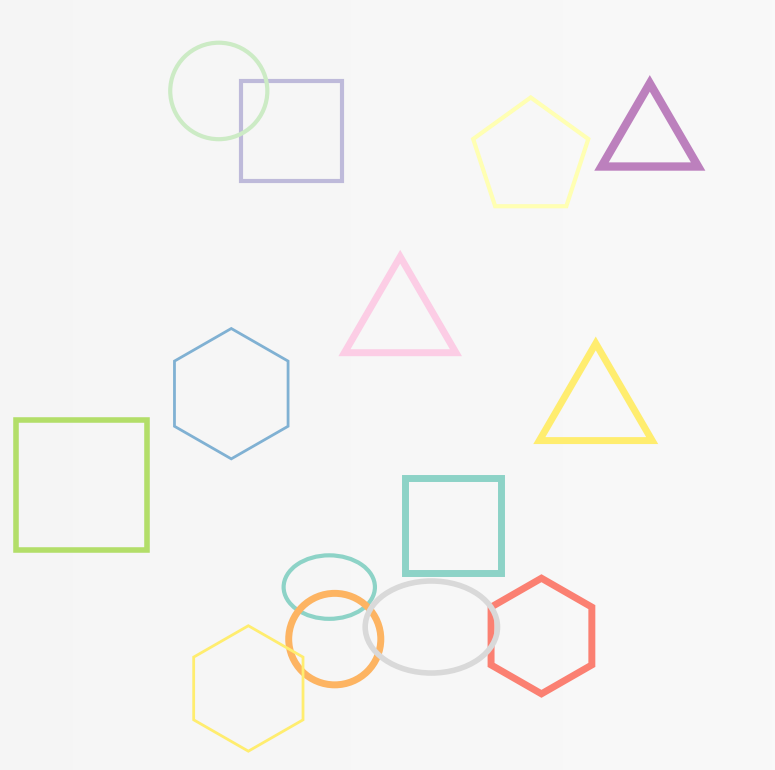[{"shape": "oval", "thickness": 1.5, "radius": 0.29, "center": [0.425, 0.238]}, {"shape": "square", "thickness": 2.5, "radius": 0.31, "center": [0.585, 0.317]}, {"shape": "pentagon", "thickness": 1.5, "radius": 0.39, "center": [0.685, 0.795]}, {"shape": "square", "thickness": 1.5, "radius": 0.32, "center": [0.376, 0.83]}, {"shape": "hexagon", "thickness": 2.5, "radius": 0.38, "center": [0.699, 0.174]}, {"shape": "hexagon", "thickness": 1, "radius": 0.42, "center": [0.298, 0.489]}, {"shape": "circle", "thickness": 2.5, "radius": 0.3, "center": [0.432, 0.17]}, {"shape": "square", "thickness": 2, "radius": 0.42, "center": [0.105, 0.371]}, {"shape": "triangle", "thickness": 2.5, "radius": 0.42, "center": [0.516, 0.583]}, {"shape": "oval", "thickness": 2, "radius": 0.43, "center": [0.557, 0.186]}, {"shape": "triangle", "thickness": 3, "radius": 0.36, "center": [0.838, 0.82]}, {"shape": "circle", "thickness": 1.5, "radius": 0.31, "center": [0.282, 0.882]}, {"shape": "triangle", "thickness": 2.5, "radius": 0.42, "center": [0.769, 0.47]}, {"shape": "hexagon", "thickness": 1, "radius": 0.41, "center": [0.32, 0.106]}]